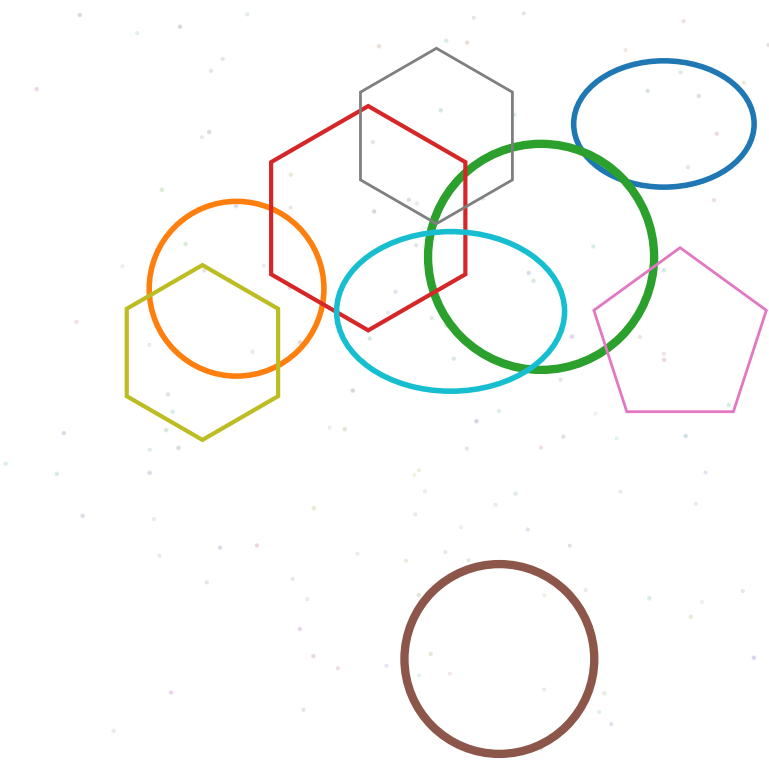[{"shape": "oval", "thickness": 2, "radius": 0.59, "center": [0.862, 0.839]}, {"shape": "circle", "thickness": 2, "radius": 0.57, "center": [0.307, 0.625]}, {"shape": "circle", "thickness": 3, "radius": 0.73, "center": [0.703, 0.666]}, {"shape": "hexagon", "thickness": 1.5, "radius": 0.73, "center": [0.478, 0.717]}, {"shape": "circle", "thickness": 3, "radius": 0.62, "center": [0.649, 0.144]}, {"shape": "pentagon", "thickness": 1, "radius": 0.59, "center": [0.883, 0.561]}, {"shape": "hexagon", "thickness": 1, "radius": 0.57, "center": [0.567, 0.823]}, {"shape": "hexagon", "thickness": 1.5, "radius": 0.57, "center": [0.263, 0.542]}, {"shape": "oval", "thickness": 2, "radius": 0.74, "center": [0.585, 0.596]}]